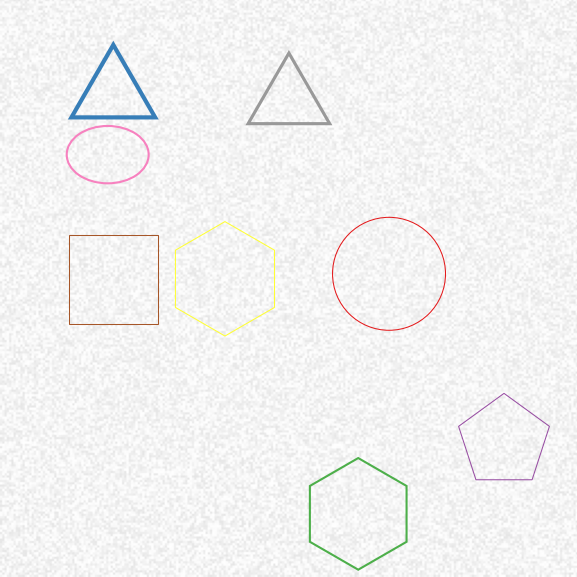[{"shape": "circle", "thickness": 0.5, "radius": 0.49, "center": [0.674, 0.525]}, {"shape": "triangle", "thickness": 2, "radius": 0.42, "center": [0.196, 0.838]}, {"shape": "hexagon", "thickness": 1, "radius": 0.48, "center": [0.62, 0.109]}, {"shape": "pentagon", "thickness": 0.5, "radius": 0.41, "center": [0.873, 0.235]}, {"shape": "hexagon", "thickness": 0.5, "radius": 0.5, "center": [0.39, 0.516]}, {"shape": "square", "thickness": 0.5, "radius": 0.39, "center": [0.197, 0.515]}, {"shape": "oval", "thickness": 1, "radius": 0.35, "center": [0.186, 0.731]}, {"shape": "triangle", "thickness": 1.5, "radius": 0.41, "center": [0.5, 0.826]}]